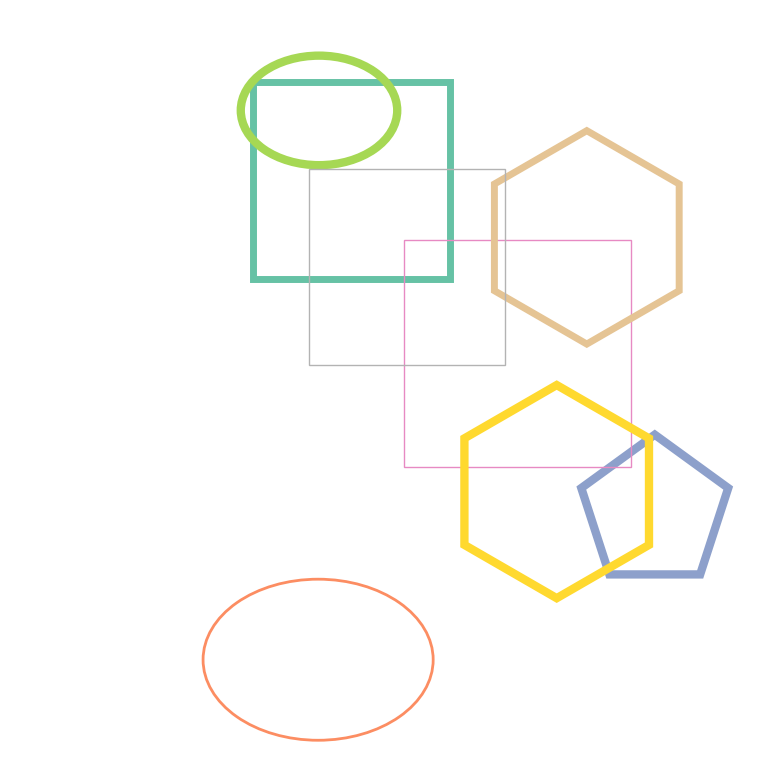[{"shape": "square", "thickness": 2.5, "radius": 0.64, "center": [0.456, 0.766]}, {"shape": "oval", "thickness": 1, "radius": 0.75, "center": [0.413, 0.143]}, {"shape": "pentagon", "thickness": 3, "radius": 0.5, "center": [0.85, 0.335]}, {"shape": "square", "thickness": 0.5, "radius": 0.74, "center": [0.672, 0.541]}, {"shape": "oval", "thickness": 3, "radius": 0.51, "center": [0.414, 0.857]}, {"shape": "hexagon", "thickness": 3, "radius": 0.69, "center": [0.723, 0.362]}, {"shape": "hexagon", "thickness": 2.5, "radius": 0.69, "center": [0.762, 0.692]}, {"shape": "square", "thickness": 0.5, "radius": 0.64, "center": [0.529, 0.653]}]